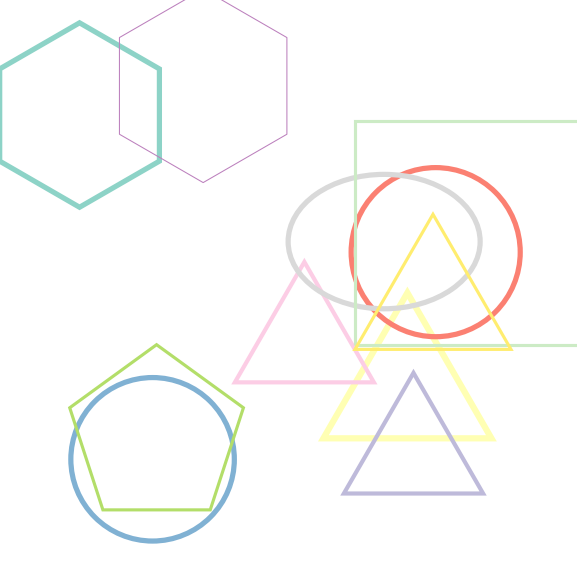[{"shape": "hexagon", "thickness": 2.5, "radius": 0.8, "center": [0.138, 0.8]}, {"shape": "triangle", "thickness": 3, "radius": 0.84, "center": [0.705, 0.324]}, {"shape": "triangle", "thickness": 2, "radius": 0.7, "center": [0.716, 0.214]}, {"shape": "circle", "thickness": 2.5, "radius": 0.73, "center": [0.754, 0.562]}, {"shape": "circle", "thickness": 2.5, "radius": 0.71, "center": [0.264, 0.204]}, {"shape": "pentagon", "thickness": 1.5, "radius": 0.79, "center": [0.271, 0.244]}, {"shape": "triangle", "thickness": 2, "radius": 0.69, "center": [0.527, 0.407]}, {"shape": "oval", "thickness": 2.5, "radius": 0.83, "center": [0.665, 0.581]}, {"shape": "hexagon", "thickness": 0.5, "radius": 0.84, "center": [0.352, 0.85]}, {"shape": "square", "thickness": 1.5, "radius": 0.97, "center": [0.809, 0.595]}, {"shape": "triangle", "thickness": 1.5, "radius": 0.78, "center": [0.75, 0.472]}]